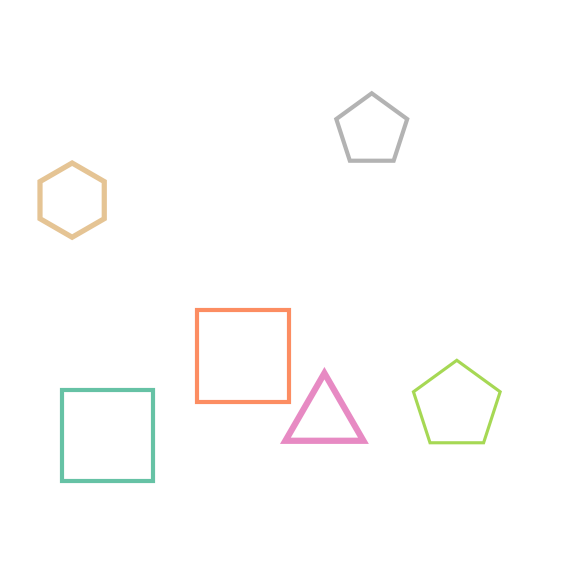[{"shape": "square", "thickness": 2, "radius": 0.39, "center": [0.187, 0.244]}, {"shape": "square", "thickness": 2, "radius": 0.4, "center": [0.421, 0.383]}, {"shape": "triangle", "thickness": 3, "radius": 0.39, "center": [0.562, 0.275]}, {"shape": "pentagon", "thickness": 1.5, "radius": 0.39, "center": [0.791, 0.296]}, {"shape": "hexagon", "thickness": 2.5, "radius": 0.32, "center": [0.125, 0.653]}, {"shape": "pentagon", "thickness": 2, "radius": 0.32, "center": [0.644, 0.773]}]